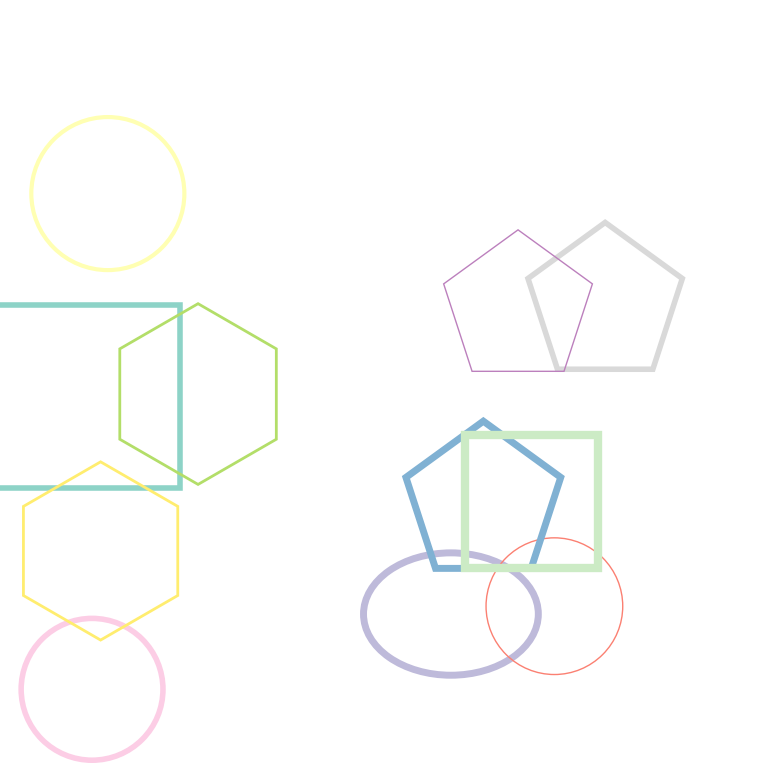[{"shape": "square", "thickness": 2, "radius": 0.59, "center": [0.115, 0.485]}, {"shape": "circle", "thickness": 1.5, "radius": 0.5, "center": [0.14, 0.749]}, {"shape": "oval", "thickness": 2.5, "radius": 0.57, "center": [0.586, 0.203]}, {"shape": "circle", "thickness": 0.5, "radius": 0.44, "center": [0.72, 0.213]}, {"shape": "pentagon", "thickness": 2.5, "radius": 0.53, "center": [0.628, 0.347]}, {"shape": "hexagon", "thickness": 1, "radius": 0.59, "center": [0.257, 0.488]}, {"shape": "circle", "thickness": 2, "radius": 0.46, "center": [0.12, 0.105]}, {"shape": "pentagon", "thickness": 2, "radius": 0.53, "center": [0.786, 0.606]}, {"shape": "pentagon", "thickness": 0.5, "radius": 0.51, "center": [0.673, 0.6]}, {"shape": "square", "thickness": 3, "radius": 0.43, "center": [0.69, 0.348]}, {"shape": "hexagon", "thickness": 1, "radius": 0.58, "center": [0.131, 0.284]}]